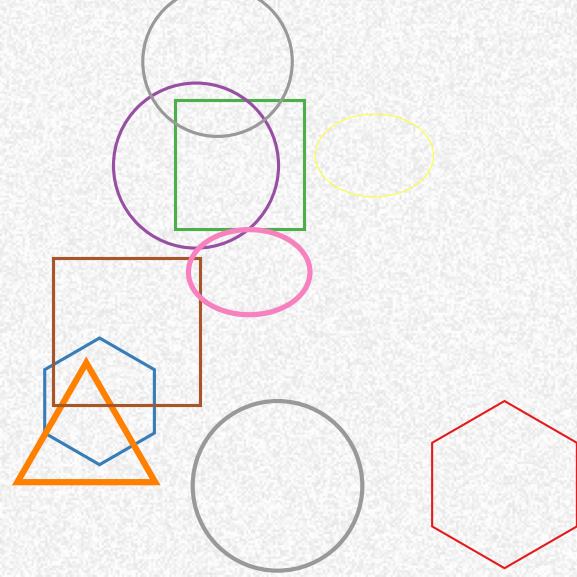[{"shape": "hexagon", "thickness": 1, "radius": 0.72, "center": [0.874, 0.16]}, {"shape": "hexagon", "thickness": 1.5, "radius": 0.55, "center": [0.172, 0.304]}, {"shape": "square", "thickness": 1.5, "radius": 0.56, "center": [0.415, 0.715]}, {"shape": "circle", "thickness": 1.5, "radius": 0.71, "center": [0.339, 0.712]}, {"shape": "triangle", "thickness": 3, "radius": 0.69, "center": [0.149, 0.233]}, {"shape": "oval", "thickness": 0.5, "radius": 0.51, "center": [0.648, 0.73]}, {"shape": "square", "thickness": 1.5, "radius": 0.64, "center": [0.219, 0.425]}, {"shape": "oval", "thickness": 2.5, "radius": 0.53, "center": [0.432, 0.528]}, {"shape": "circle", "thickness": 2, "radius": 0.73, "center": [0.481, 0.158]}, {"shape": "circle", "thickness": 1.5, "radius": 0.65, "center": [0.377, 0.892]}]